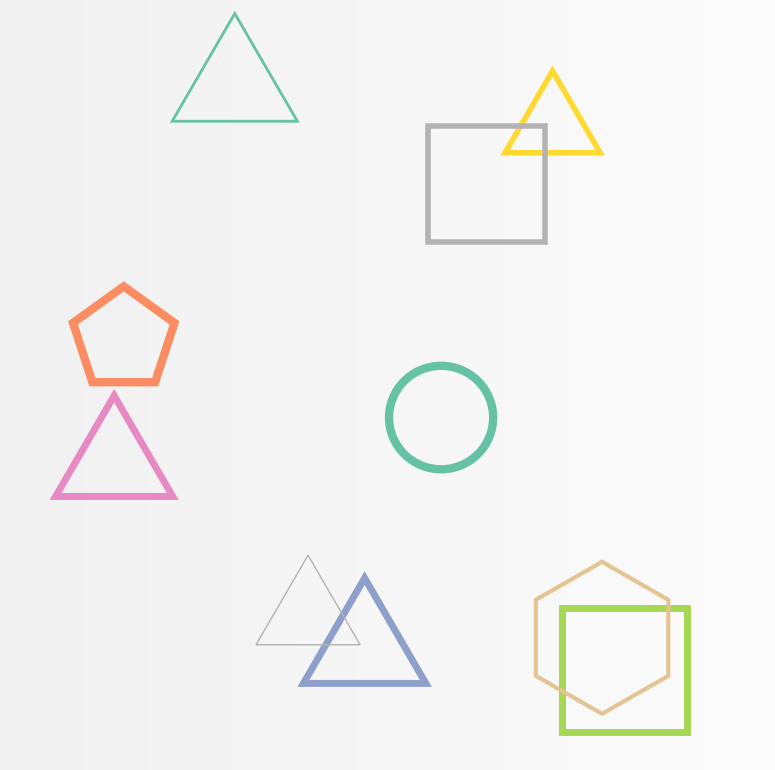[{"shape": "circle", "thickness": 3, "radius": 0.34, "center": [0.569, 0.458]}, {"shape": "triangle", "thickness": 1, "radius": 0.47, "center": [0.303, 0.889]}, {"shape": "pentagon", "thickness": 3, "radius": 0.34, "center": [0.16, 0.559]}, {"shape": "triangle", "thickness": 2.5, "radius": 0.46, "center": [0.47, 0.158]}, {"shape": "triangle", "thickness": 2.5, "radius": 0.44, "center": [0.147, 0.399]}, {"shape": "square", "thickness": 2.5, "radius": 0.4, "center": [0.806, 0.13]}, {"shape": "triangle", "thickness": 2, "radius": 0.35, "center": [0.713, 0.837]}, {"shape": "hexagon", "thickness": 1.5, "radius": 0.49, "center": [0.777, 0.172]}, {"shape": "square", "thickness": 2, "radius": 0.38, "center": [0.628, 0.761]}, {"shape": "triangle", "thickness": 0.5, "radius": 0.39, "center": [0.397, 0.201]}]